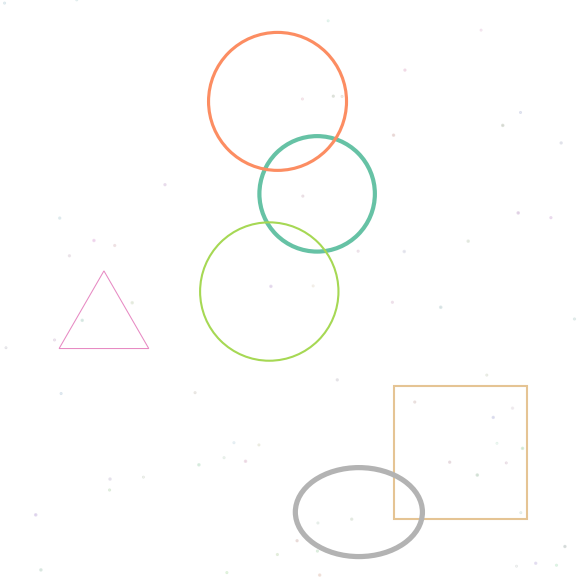[{"shape": "circle", "thickness": 2, "radius": 0.5, "center": [0.549, 0.663]}, {"shape": "circle", "thickness": 1.5, "radius": 0.6, "center": [0.481, 0.824]}, {"shape": "triangle", "thickness": 0.5, "radius": 0.45, "center": [0.18, 0.44]}, {"shape": "circle", "thickness": 1, "radius": 0.6, "center": [0.466, 0.494]}, {"shape": "square", "thickness": 1, "radius": 0.58, "center": [0.798, 0.216]}, {"shape": "oval", "thickness": 2.5, "radius": 0.55, "center": [0.621, 0.112]}]